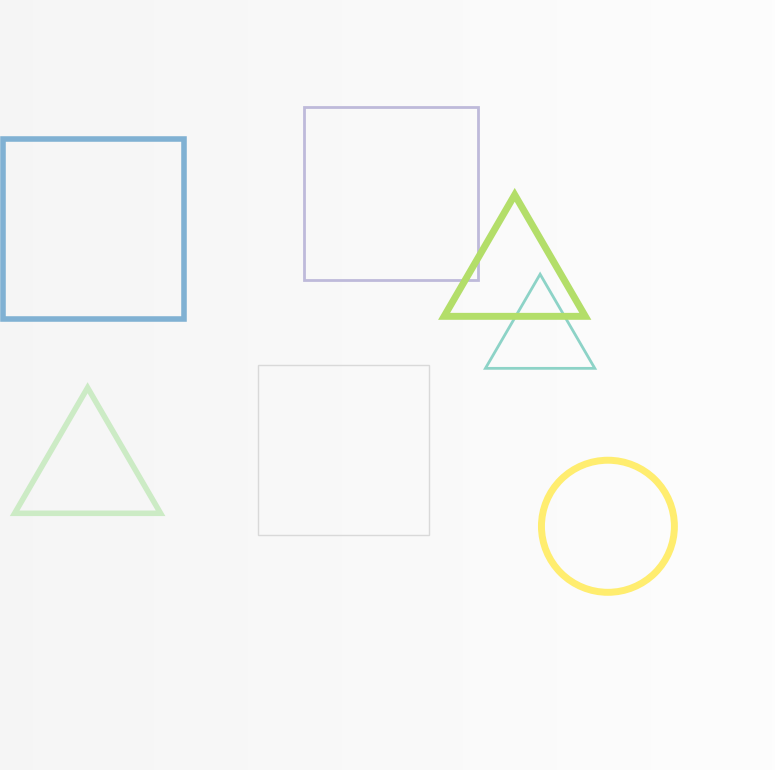[{"shape": "triangle", "thickness": 1, "radius": 0.41, "center": [0.697, 0.562]}, {"shape": "square", "thickness": 1, "radius": 0.56, "center": [0.505, 0.749]}, {"shape": "square", "thickness": 2, "radius": 0.58, "center": [0.12, 0.702]}, {"shape": "triangle", "thickness": 2.5, "radius": 0.53, "center": [0.664, 0.642]}, {"shape": "square", "thickness": 0.5, "radius": 0.55, "center": [0.444, 0.416]}, {"shape": "triangle", "thickness": 2, "radius": 0.54, "center": [0.113, 0.388]}, {"shape": "circle", "thickness": 2.5, "radius": 0.43, "center": [0.784, 0.317]}]